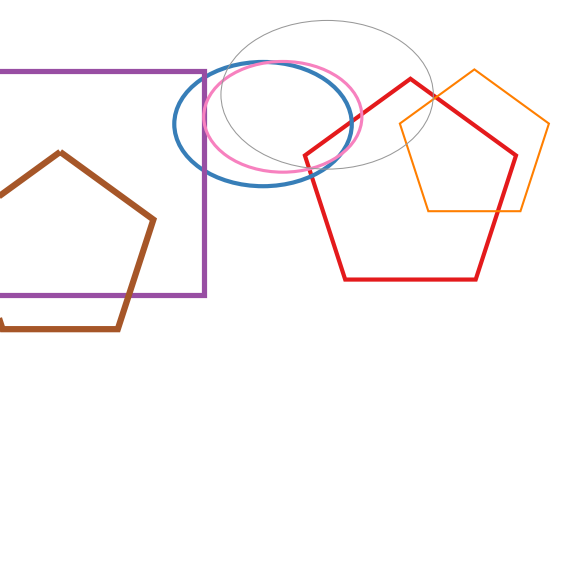[{"shape": "pentagon", "thickness": 2, "radius": 0.96, "center": [0.711, 0.671]}, {"shape": "oval", "thickness": 2, "radius": 0.77, "center": [0.455, 0.784]}, {"shape": "square", "thickness": 2.5, "radius": 0.97, "center": [0.158, 0.682]}, {"shape": "pentagon", "thickness": 1, "radius": 0.68, "center": [0.821, 0.743]}, {"shape": "pentagon", "thickness": 3, "radius": 0.85, "center": [0.104, 0.566]}, {"shape": "oval", "thickness": 1.5, "radius": 0.68, "center": [0.49, 0.797]}, {"shape": "oval", "thickness": 0.5, "radius": 0.92, "center": [0.566, 0.835]}]